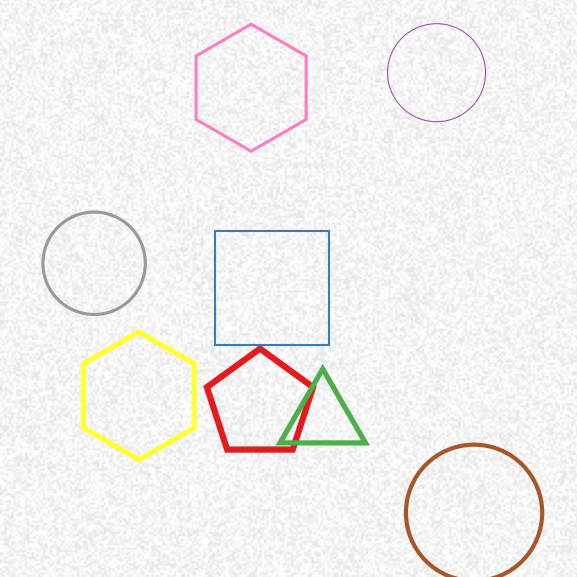[{"shape": "pentagon", "thickness": 3, "radius": 0.48, "center": [0.45, 0.299]}, {"shape": "square", "thickness": 1, "radius": 0.5, "center": [0.471, 0.5]}, {"shape": "triangle", "thickness": 2.5, "radius": 0.43, "center": [0.559, 0.275]}, {"shape": "circle", "thickness": 0.5, "radius": 0.42, "center": [0.756, 0.873]}, {"shape": "hexagon", "thickness": 2.5, "radius": 0.55, "center": [0.24, 0.314]}, {"shape": "circle", "thickness": 2, "radius": 0.59, "center": [0.821, 0.111]}, {"shape": "hexagon", "thickness": 1.5, "radius": 0.55, "center": [0.435, 0.847]}, {"shape": "circle", "thickness": 1.5, "radius": 0.44, "center": [0.163, 0.543]}]